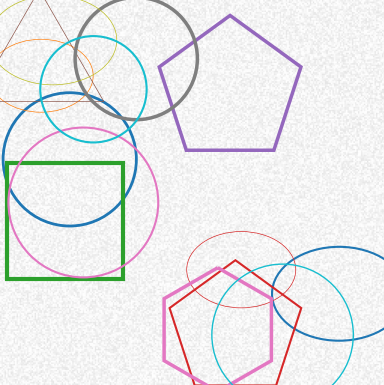[{"shape": "oval", "thickness": 1.5, "radius": 0.87, "center": [0.881, 0.237]}, {"shape": "circle", "thickness": 2, "radius": 0.87, "center": [0.181, 0.586]}, {"shape": "oval", "thickness": 0.5, "radius": 0.68, "center": [0.107, 0.803]}, {"shape": "square", "thickness": 3, "radius": 0.75, "center": [0.168, 0.426]}, {"shape": "pentagon", "thickness": 1.5, "radius": 0.9, "center": [0.611, 0.144]}, {"shape": "oval", "thickness": 0.5, "radius": 0.71, "center": [0.627, 0.299]}, {"shape": "pentagon", "thickness": 2.5, "radius": 0.97, "center": [0.598, 0.766]}, {"shape": "triangle", "thickness": 0.5, "radius": 0.97, "center": [0.102, 0.833]}, {"shape": "circle", "thickness": 1.5, "radius": 0.97, "center": [0.216, 0.474]}, {"shape": "hexagon", "thickness": 2.5, "radius": 0.8, "center": [0.566, 0.144]}, {"shape": "circle", "thickness": 2.5, "radius": 0.79, "center": [0.354, 0.848]}, {"shape": "oval", "thickness": 0.5, "radius": 0.83, "center": [0.137, 0.896]}, {"shape": "circle", "thickness": 1.5, "radius": 0.69, "center": [0.243, 0.768]}, {"shape": "circle", "thickness": 1, "radius": 0.92, "center": [0.734, 0.13]}]